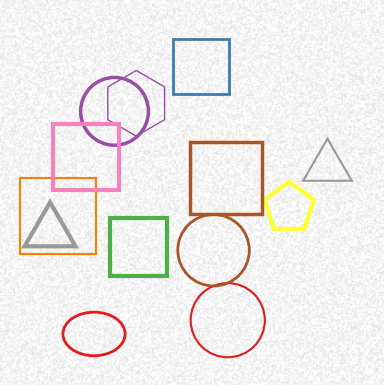[{"shape": "oval", "thickness": 2, "radius": 0.4, "center": [0.244, 0.133]}, {"shape": "circle", "thickness": 1.5, "radius": 0.48, "center": [0.592, 0.168]}, {"shape": "square", "thickness": 2, "radius": 0.36, "center": [0.522, 0.827]}, {"shape": "square", "thickness": 3, "radius": 0.37, "center": [0.359, 0.358]}, {"shape": "circle", "thickness": 2.5, "radius": 0.44, "center": [0.297, 0.711]}, {"shape": "hexagon", "thickness": 1, "radius": 0.43, "center": [0.354, 0.732]}, {"shape": "square", "thickness": 1.5, "radius": 0.49, "center": [0.151, 0.438]}, {"shape": "pentagon", "thickness": 3, "radius": 0.34, "center": [0.751, 0.46]}, {"shape": "circle", "thickness": 2, "radius": 0.46, "center": [0.555, 0.35]}, {"shape": "square", "thickness": 2.5, "radius": 0.47, "center": [0.587, 0.537]}, {"shape": "square", "thickness": 3, "radius": 0.43, "center": [0.223, 0.593]}, {"shape": "triangle", "thickness": 3, "radius": 0.38, "center": [0.13, 0.398]}, {"shape": "triangle", "thickness": 1.5, "radius": 0.36, "center": [0.851, 0.567]}]